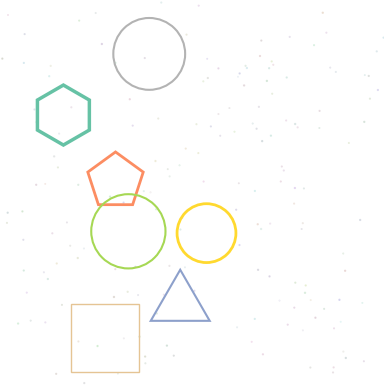[{"shape": "hexagon", "thickness": 2.5, "radius": 0.39, "center": [0.165, 0.701]}, {"shape": "pentagon", "thickness": 2, "radius": 0.38, "center": [0.3, 0.53]}, {"shape": "triangle", "thickness": 1.5, "radius": 0.44, "center": [0.468, 0.211]}, {"shape": "circle", "thickness": 1.5, "radius": 0.48, "center": [0.333, 0.399]}, {"shape": "circle", "thickness": 2, "radius": 0.38, "center": [0.536, 0.394]}, {"shape": "square", "thickness": 1, "radius": 0.44, "center": [0.273, 0.121]}, {"shape": "circle", "thickness": 1.5, "radius": 0.47, "center": [0.388, 0.86]}]